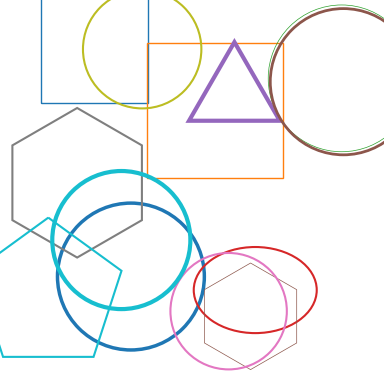[{"shape": "square", "thickness": 1, "radius": 0.69, "center": [0.246, 0.872]}, {"shape": "circle", "thickness": 2.5, "radius": 0.95, "center": [0.34, 0.282]}, {"shape": "square", "thickness": 1, "radius": 0.88, "center": [0.559, 0.712]}, {"shape": "circle", "thickness": 0.5, "radius": 0.95, "center": [0.887, 0.796]}, {"shape": "oval", "thickness": 1.5, "radius": 0.8, "center": [0.663, 0.247]}, {"shape": "triangle", "thickness": 3, "radius": 0.68, "center": [0.609, 0.754]}, {"shape": "circle", "thickness": 2, "radius": 0.95, "center": [0.892, 0.788]}, {"shape": "hexagon", "thickness": 0.5, "radius": 0.69, "center": [0.651, 0.178]}, {"shape": "circle", "thickness": 1.5, "radius": 0.76, "center": [0.594, 0.192]}, {"shape": "hexagon", "thickness": 1.5, "radius": 0.97, "center": [0.2, 0.525]}, {"shape": "circle", "thickness": 1.5, "radius": 0.77, "center": [0.369, 0.872]}, {"shape": "circle", "thickness": 3, "radius": 0.9, "center": [0.315, 0.376]}, {"shape": "pentagon", "thickness": 1.5, "radius": 1.0, "center": [0.125, 0.235]}]